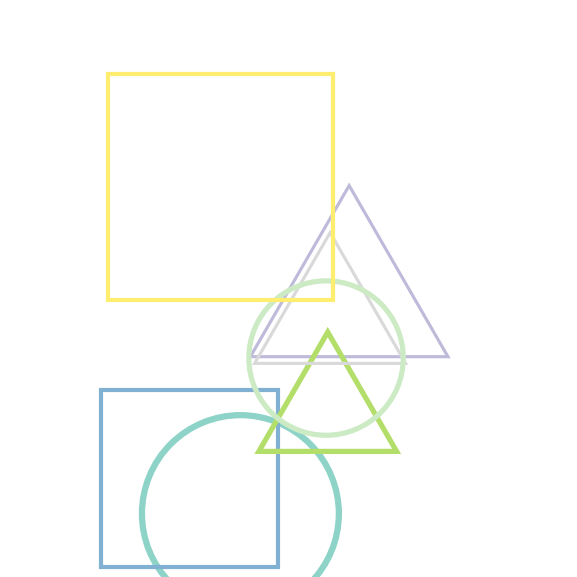[{"shape": "circle", "thickness": 3, "radius": 0.85, "center": [0.416, 0.11]}, {"shape": "triangle", "thickness": 1.5, "radius": 0.99, "center": [0.605, 0.48]}, {"shape": "square", "thickness": 2, "radius": 0.77, "center": [0.328, 0.171]}, {"shape": "triangle", "thickness": 2.5, "radius": 0.69, "center": [0.568, 0.286]}, {"shape": "triangle", "thickness": 1.5, "radius": 0.75, "center": [0.572, 0.445]}, {"shape": "circle", "thickness": 2.5, "radius": 0.67, "center": [0.565, 0.379]}, {"shape": "square", "thickness": 2, "radius": 0.98, "center": [0.382, 0.676]}]